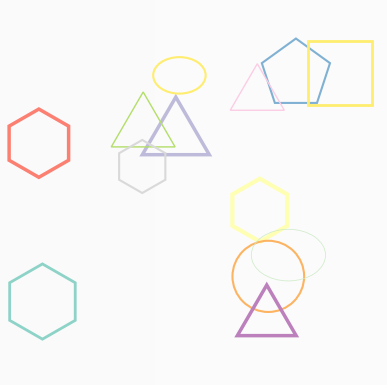[{"shape": "hexagon", "thickness": 2, "radius": 0.49, "center": [0.11, 0.217]}, {"shape": "hexagon", "thickness": 3, "radius": 0.41, "center": [0.671, 0.454]}, {"shape": "triangle", "thickness": 2.5, "radius": 0.5, "center": [0.454, 0.648]}, {"shape": "hexagon", "thickness": 2.5, "radius": 0.44, "center": [0.1, 0.628]}, {"shape": "pentagon", "thickness": 1.5, "radius": 0.46, "center": [0.764, 0.807]}, {"shape": "circle", "thickness": 1.5, "radius": 0.46, "center": [0.692, 0.282]}, {"shape": "triangle", "thickness": 1, "radius": 0.48, "center": [0.369, 0.666]}, {"shape": "triangle", "thickness": 1, "radius": 0.4, "center": [0.664, 0.754]}, {"shape": "hexagon", "thickness": 1.5, "radius": 0.34, "center": [0.367, 0.568]}, {"shape": "triangle", "thickness": 2.5, "radius": 0.44, "center": [0.688, 0.172]}, {"shape": "oval", "thickness": 0.5, "radius": 0.48, "center": [0.744, 0.337]}, {"shape": "square", "thickness": 2, "radius": 0.42, "center": [0.878, 0.81]}, {"shape": "oval", "thickness": 1.5, "radius": 0.34, "center": [0.463, 0.804]}]